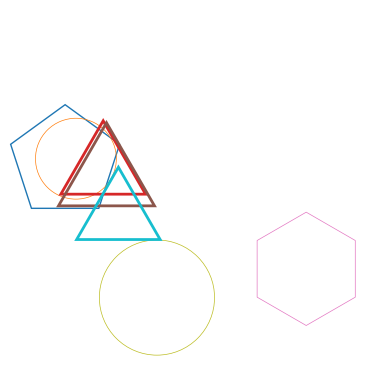[{"shape": "pentagon", "thickness": 1, "radius": 0.74, "center": [0.169, 0.579]}, {"shape": "circle", "thickness": 0.5, "radius": 0.53, "center": [0.197, 0.588]}, {"shape": "triangle", "thickness": 2, "radius": 0.64, "center": [0.268, 0.559]}, {"shape": "triangle", "thickness": 2, "radius": 0.72, "center": [0.277, 0.537]}, {"shape": "hexagon", "thickness": 0.5, "radius": 0.74, "center": [0.795, 0.302]}, {"shape": "circle", "thickness": 0.5, "radius": 0.75, "center": [0.408, 0.227]}, {"shape": "triangle", "thickness": 2, "radius": 0.63, "center": [0.308, 0.44]}]